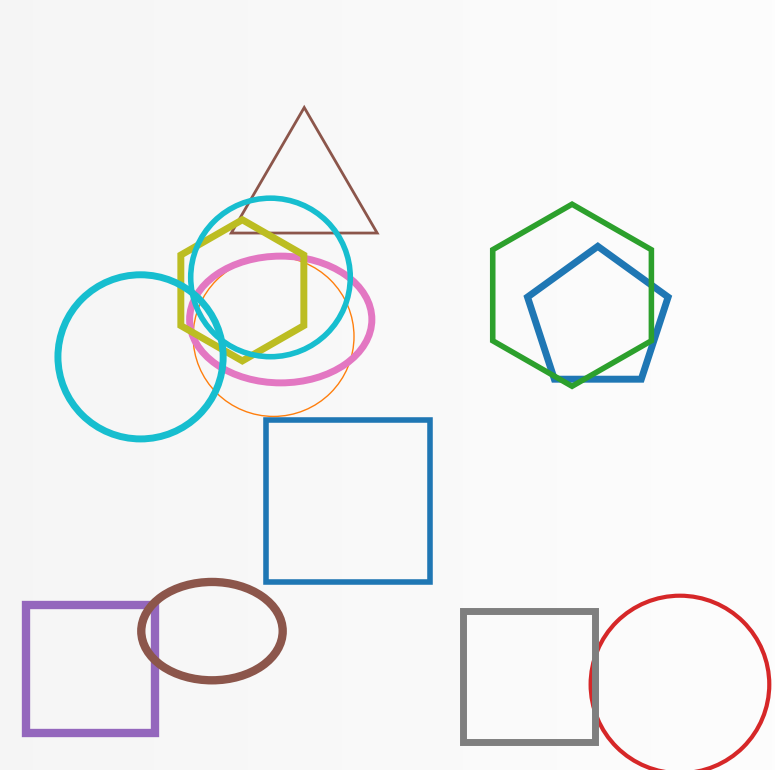[{"shape": "square", "thickness": 2, "radius": 0.53, "center": [0.449, 0.349]}, {"shape": "pentagon", "thickness": 2.5, "radius": 0.48, "center": [0.771, 0.585]}, {"shape": "circle", "thickness": 0.5, "radius": 0.52, "center": [0.353, 0.563]}, {"shape": "hexagon", "thickness": 2, "radius": 0.59, "center": [0.738, 0.617]}, {"shape": "circle", "thickness": 1.5, "radius": 0.58, "center": [0.877, 0.111]}, {"shape": "square", "thickness": 3, "radius": 0.42, "center": [0.116, 0.131]}, {"shape": "oval", "thickness": 3, "radius": 0.46, "center": [0.274, 0.18]}, {"shape": "triangle", "thickness": 1, "radius": 0.54, "center": [0.393, 0.752]}, {"shape": "oval", "thickness": 2.5, "radius": 0.59, "center": [0.362, 0.585]}, {"shape": "square", "thickness": 2.5, "radius": 0.43, "center": [0.683, 0.121]}, {"shape": "hexagon", "thickness": 2.5, "radius": 0.46, "center": [0.313, 0.623]}, {"shape": "circle", "thickness": 2.5, "radius": 0.53, "center": [0.181, 0.537]}, {"shape": "circle", "thickness": 2, "radius": 0.51, "center": [0.349, 0.64]}]